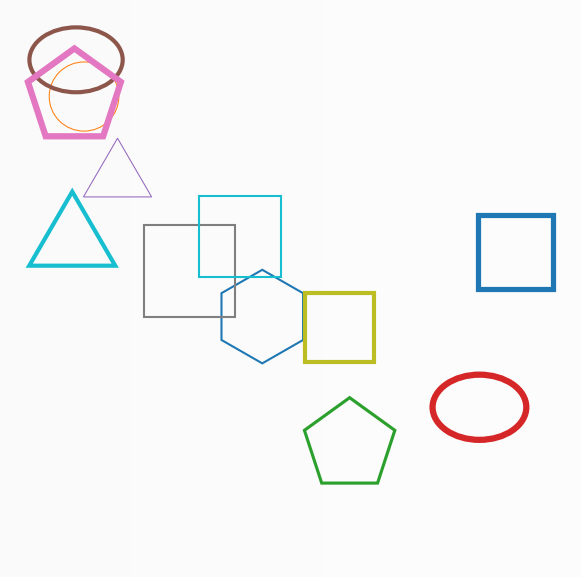[{"shape": "square", "thickness": 2.5, "radius": 0.32, "center": [0.886, 0.563]}, {"shape": "hexagon", "thickness": 1, "radius": 0.41, "center": [0.451, 0.451]}, {"shape": "circle", "thickness": 0.5, "radius": 0.3, "center": [0.145, 0.832]}, {"shape": "pentagon", "thickness": 1.5, "radius": 0.41, "center": [0.602, 0.229]}, {"shape": "oval", "thickness": 3, "radius": 0.4, "center": [0.825, 0.294]}, {"shape": "triangle", "thickness": 0.5, "radius": 0.34, "center": [0.202, 0.692]}, {"shape": "oval", "thickness": 2, "radius": 0.4, "center": [0.131, 0.896]}, {"shape": "pentagon", "thickness": 3, "radius": 0.42, "center": [0.128, 0.831]}, {"shape": "square", "thickness": 1, "radius": 0.39, "center": [0.326, 0.53]}, {"shape": "square", "thickness": 2, "radius": 0.3, "center": [0.585, 0.432]}, {"shape": "triangle", "thickness": 2, "radius": 0.43, "center": [0.124, 0.582]}, {"shape": "square", "thickness": 1, "radius": 0.35, "center": [0.413, 0.59]}]